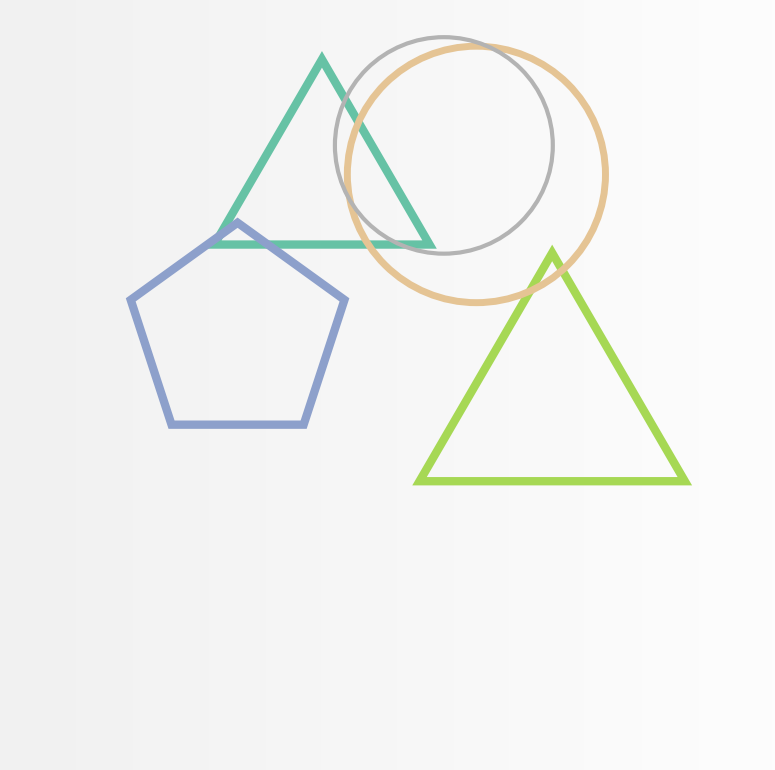[{"shape": "triangle", "thickness": 3, "radius": 0.8, "center": [0.415, 0.763]}, {"shape": "pentagon", "thickness": 3, "radius": 0.72, "center": [0.307, 0.566]}, {"shape": "triangle", "thickness": 3, "radius": 0.99, "center": [0.712, 0.474]}, {"shape": "circle", "thickness": 2.5, "radius": 0.83, "center": [0.615, 0.773]}, {"shape": "circle", "thickness": 1.5, "radius": 0.7, "center": [0.573, 0.811]}]